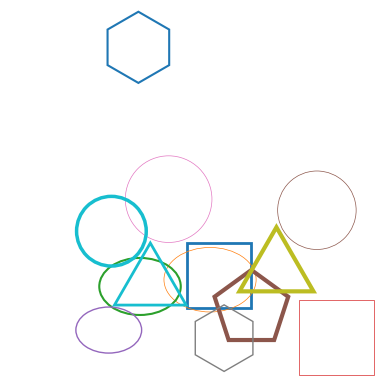[{"shape": "square", "thickness": 2, "radius": 0.42, "center": [0.568, 0.284]}, {"shape": "hexagon", "thickness": 1.5, "radius": 0.46, "center": [0.359, 0.877]}, {"shape": "oval", "thickness": 0.5, "radius": 0.6, "center": [0.546, 0.273]}, {"shape": "oval", "thickness": 1.5, "radius": 0.53, "center": [0.364, 0.256]}, {"shape": "square", "thickness": 0.5, "radius": 0.49, "center": [0.873, 0.124]}, {"shape": "oval", "thickness": 1, "radius": 0.43, "center": [0.282, 0.143]}, {"shape": "pentagon", "thickness": 3, "radius": 0.5, "center": [0.653, 0.198]}, {"shape": "circle", "thickness": 0.5, "radius": 0.51, "center": [0.823, 0.454]}, {"shape": "circle", "thickness": 0.5, "radius": 0.56, "center": [0.438, 0.483]}, {"shape": "hexagon", "thickness": 1, "radius": 0.43, "center": [0.582, 0.122]}, {"shape": "triangle", "thickness": 3, "radius": 0.55, "center": [0.718, 0.299]}, {"shape": "triangle", "thickness": 2, "radius": 0.54, "center": [0.39, 0.261]}, {"shape": "circle", "thickness": 2.5, "radius": 0.45, "center": [0.289, 0.399]}]